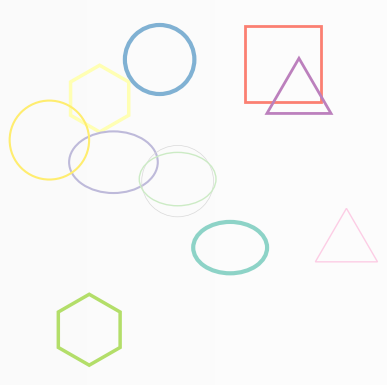[{"shape": "oval", "thickness": 3, "radius": 0.48, "center": [0.594, 0.357]}, {"shape": "hexagon", "thickness": 2.5, "radius": 0.43, "center": [0.257, 0.744]}, {"shape": "oval", "thickness": 1.5, "radius": 0.57, "center": [0.293, 0.579]}, {"shape": "square", "thickness": 2, "radius": 0.49, "center": [0.729, 0.834]}, {"shape": "circle", "thickness": 3, "radius": 0.45, "center": [0.412, 0.845]}, {"shape": "hexagon", "thickness": 2.5, "radius": 0.46, "center": [0.23, 0.144]}, {"shape": "triangle", "thickness": 1, "radius": 0.46, "center": [0.894, 0.366]}, {"shape": "circle", "thickness": 0.5, "radius": 0.46, "center": [0.458, 0.529]}, {"shape": "triangle", "thickness": 2, "radius": 0.48, "center": [0.772, 0.753]}, {"shape": "oval", "thickness": 1, "radius": 0.5, "center": [0.458, 0.535]}, {"shape": "circle", "thickness": 1.5, "radius": 0.51, "center": [0.127, 0.636]}]